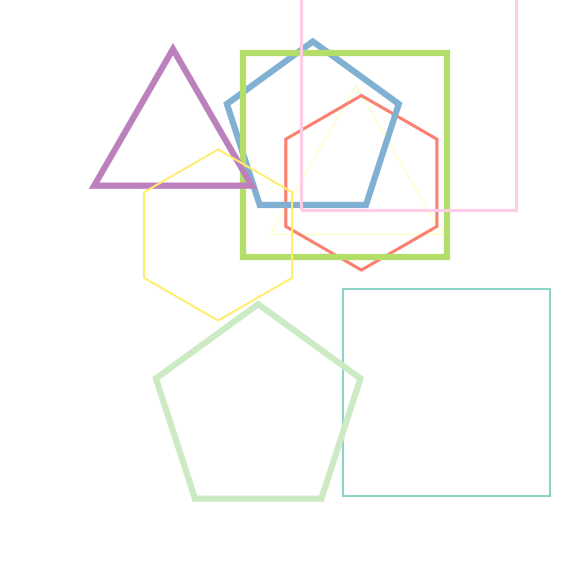[{"shape": "square", "thickness": 1, "radius": 0.9, "center": [0.774, 0.32]}, {"shape": "triangle", "thickness": 0.5, "radius": 0.86, "center": [0.617, 0.679]}, {"shape": "hexagon", "thickness": 1.5, "radius": 0.76, "center": [0.626, 0.683]}, {"shape": "pentagon", "thickness": 3, "radius": 0.78, "center": [0.542, 0.771]}, {"shape": "square", "thickness": 3, "radius": 0.88, "center": [0.598, 0.731]}, {"shape": "square", "thickness": 1.5, "radius": 0.93, "center": [0.708, 0.822]}, {"shape": "triangle", "thickness": 3, "radius": 0.79, "center": [0.3, 0.756]}, {"shape": "pentagon", "thickness": 3, "radius": 0.93, "center": [0.447, 0.286]}, {"shape": "hexagon", "thickness": 1, "radius": 0.74, "center": [0.378, 0.592]}]